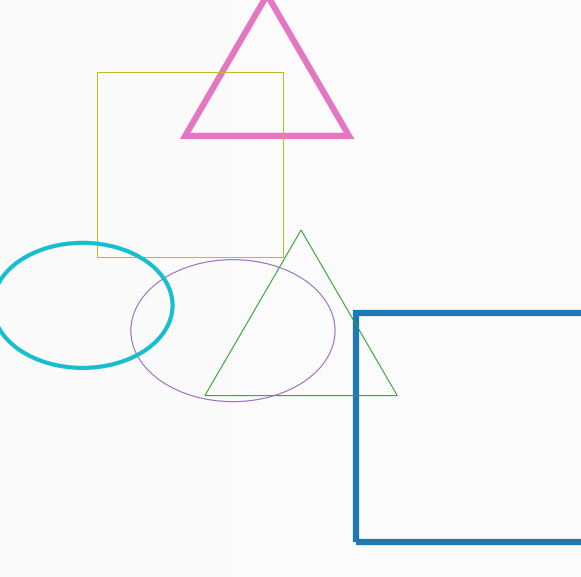[{"shape": "square", "thickness": 3, "radius": 0.99, "center": [0.811, 0.259]}, {"shape": "triangle", "thickness": 0.5, "radius": 0.96, "center": [0.518, 0.41]}, {"shape": "oval", "thickness": 0.5, "radius": 0.88, "center": [0.401, 0.427]}, {"shape": "triangle", "thickness": 3, "radius": 0.81, "center": [0.46, 0.845]}, {"shape": "square", "thickness": 0.5, "radius": 0.8, "center": [0.326, 0.715]}, {"shape": "oval", "thickness": 2, "radius": 0.77, "center": [0.142, 0.47]}]